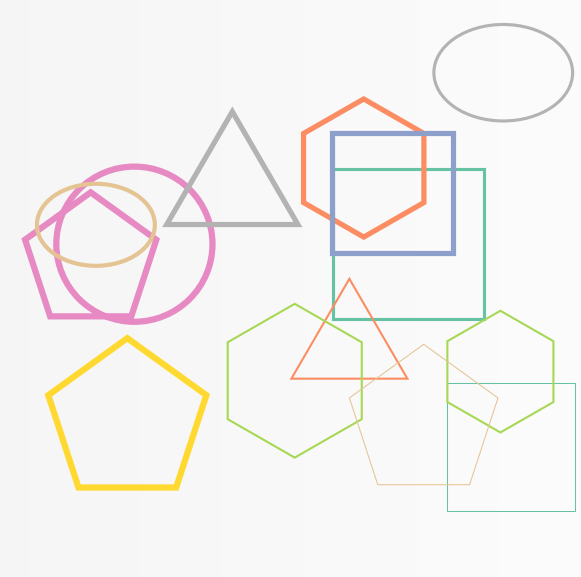[{"shape": "square", "thickness": 1.5, "radius": 0.65, "center": [0.704, 0.577]}, {"shape": "square", "thickness": 0.5, "radius": 0.55, "center": [0.879, 0.225]}, {"shape": "hexagon", "thickness": 2.5, "radius": 0.6, "center": [0.626, 0.708]}, {"shape": "triangle", "thickness": 1, "radius": 0.58, "center": [0.601, 0.401]}, {"shape": "square", "thickness": 2.5, "radius": 0.52, "center": [0.675, 0.665]}, {"shape": "pentagon", "thickness": 3, "radius": 0.59, "center": [0.156, 0.547]}, {"shape": "circle", "thickness": 3, "radius": 0.67, "center": [0.231, 0.576]}, {"shape": "hexagon", "thickness": 1, "radius": 0.53, "center": [0.861, 0.356]}, {"shape": "hexagon", "thickness": 1, "radius": 0.67, "center": [0.507, 0.34]}, {"shape": "pentagon", "thickness": 3, "radius": 0.71, "center": [0.219, 0.271]}, {"shape": "pentagon", "thickness": 0.5, "radius": 0.67, "center": [0.729, 0.269]}, {"shape": "oval", "thickness": 2, "radius": 0.51, "center": [0.165, 0.61]}, {"shape": "triangle", "thickness": 2.5, "radius": 0.65, "center": [0.4, 0.676]}, {"shape": "oval", "thickness": 1.5, "radius": 0.6, "center": [0.866, 0.873]}]